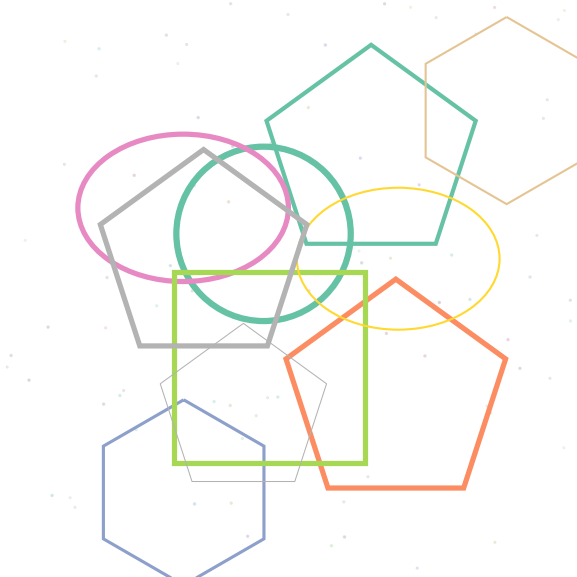[{"shape": "circle", "thickness": 3, "radius": 0.75, "center": [0.456, 0.594]}, {"shape": "pentagon", "thickness": 2, "radius": 0.95, "center": [0.643, 0.731]}, {"shape": "pentagon", "thickness": 2.5, "radius": 1.0, "center": [0.685, 0.316]}, {"shape": "hexagon", "thickness": 1.5, "radius": 0.8, "center": [0.318, 0.146]}, {"shape": "oval", "thickness": 2.5, "radius": 0.91, "center": [0.317, 0.639]}, {"shape": "square", "thickness": 2.5, "radius": 0.83, "center": [0.467, 0.363]}, {"shape": "oval", "thickness": 1, "radius": 0.88, "center": [0.69, 0.551]}, {"shape": "hexagon", "thickness": 1, "radius": 0.81, "center": [0.877, 0.808]}, {"shape": "pentagon", "thickness": 0.5, "radius": 0.76, "center": [0.421, 0.288]}, {"shape": "pentagon", "thickness": 2.5, "radius": 0.94, "center": [0.353, 0.552]}]